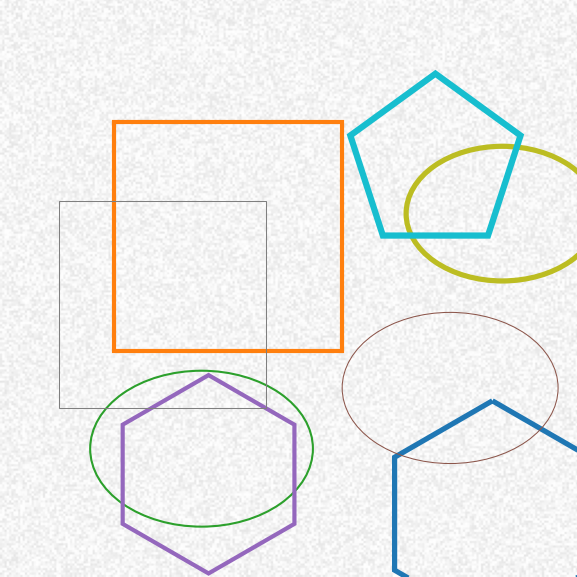[{"shape": "hexagon", "thickness": 2.5, "radius": 0.98, "center": [0.853, 0.11]}, {"shape": "square", "thickness": 2, "radius": 0.99, "center": [0.395, 0.59]}, {"shape": "oval", "thickness": 1, "radius": 0.96, "center": [0.349, 0.222]}, {"shape": "hexagon", "thickness": 2, "radius": 0.86, "center": [0.361, 0.178]}, {"shape": "oval", "thickness": 0.5, "radius": 0.93, "center": [0.779, 0.327]}, {"shape": "square", "thickness": 0.5, "radius": 0.9, "center": [0.282, 0.472]}, {"shape": "oval", "thickness": 2.5, "radius": 0.83, "center": [0.87, 0.629]}, {"shape": "pentagon", "thickness": 3, "radius": 0.77, "center": [0.754, 0.717]}]